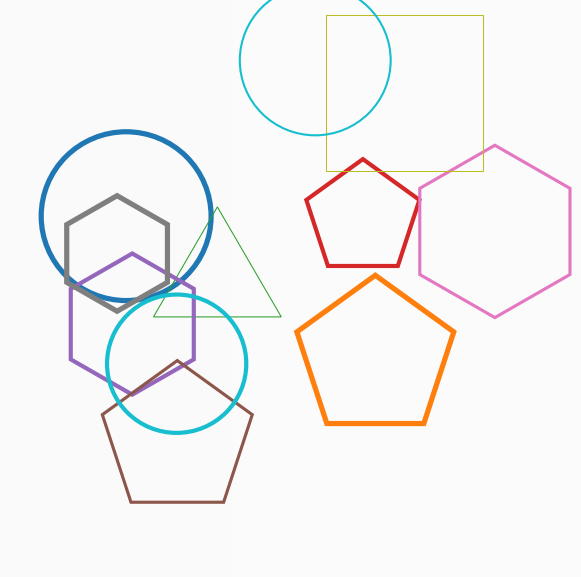[{"shape": "circle", "thickness": 2.5, "radius": 0.73, "center": [0.217, 0.625]}, {"shape": "pentagon", "thickness": 2.5, "radius": 0.71, "center": [0.646, 0.381]}, {"shape": "triangle", "thickness": 0.5, "radius": 0.63, "center": [0.374, 0.514]}, {"shape": "pentagon", "thickness": 2, "radius": 0.51, "center": [0.624, 0.621]}, {"shape": "hexagon", "thickness": 2, "radius": 0.61, "center": [0.228, 0.438]}, {"shape": "pentagon", "thickness": 1.5, "radius": 0.68, "center": [0.305, 0.239]}, {"shape": "hexagon", "thickness": 1.5, "radius": 0.75, "center": [0.851, 0.598]}, {"shape": "hexagon", "thickness": 2.5, "radius": 0.5, "center": [0.201, 0.56]}, {"shape": "square", "thickness": 0.5, "radius": 0.68, "center": [0.696, 0.838]}, {"shape": "circle", "thickness": 1, "radius": 0.65, "center": [0.542, 0.895]}, {"shape": "circle", "thickness": 2, "radius": 0.6, "center": [0.304, 0.369]}]